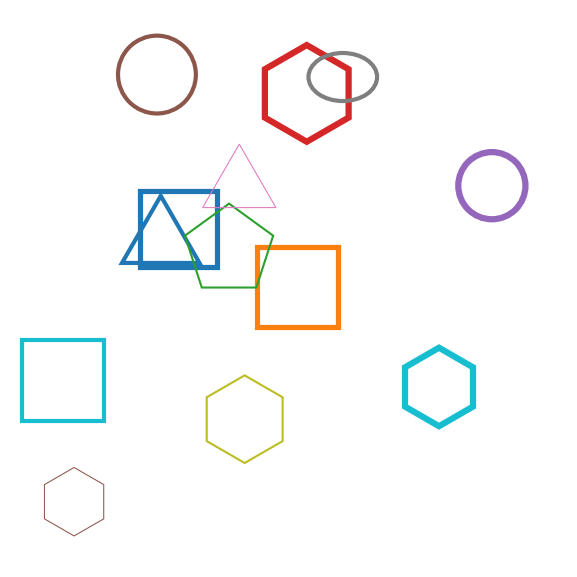[{"shape": "square", "thickness": 2.5, "radius": 0.33, "center": [0.308, 0.603]}, {"shape": "triangle", "thickness": 2, "radius": 0.39, "center": [0.278, 0.583]}, {"shape": "square", "thickness": 2.5, "radius": 0.35, "center": [0.515, 0.502]}, {"shape": "pentagon", "thickness": 1, "radius": 0.4, "center": [0.397, 0.566]}, {"shape": "hexagon", "thickness": 3, "radius": 0.42, "center": [0.531, 0.837]}, {"shape": "circle", "thickness": 3, "radius": 0.29, "center": [0.852, 0.678]}, {"shape": "hexagon", "thickness": 0.5, "radius": 0.3, "center": [0.128, 0.13]}, {"shape": "circle", "thickness": 2, "radius": 0.34, "center": [0.272, 0.87]}, {"shape": "triangle", "thickness": 0.5, "radius": 0.37, "center": [0.414, 0.676]}, {"shape": "oval", "thickness": 2, "radius": 0.3, "center": [0.594, 0.866]}, {"shape": "hexagon", "thickness": 1, "radius": 0.38, "center": [0.424, 0.273]}, {"shape": "hexagon", "thickness": 3, "radius": 0.34, "center": [0.76, 0.329]}, {"shape": "square", "thickness": 2, "radius": 0.35, "center": [0.109, 0.341]}]